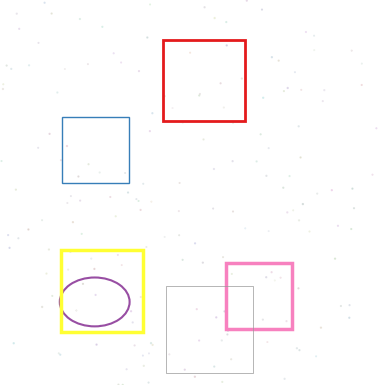[{"shape": "square", "thickness": 2, "radius": 0.53, "center": [0.53, 0.792]}, {"shape": "square", "thickness": 1, "radius": 0.43, "center": [0.247, 0.61]}, {"shape": "oval", "thickness": 1.5, "radius": 0.45, "center": [0.246, 0.216]}, {"shape": "square", "thickness": 2.5, "radius": 0.53, "center": [0.265, 0.244]}, {"shape": "square", "thickness": 2.5, "radius": 0.43, "center": [0.672, 0.231]}, {"shape": "square", "thickness": 0.5, "radius": 0.57, "center": [0.544, 0.144]}]